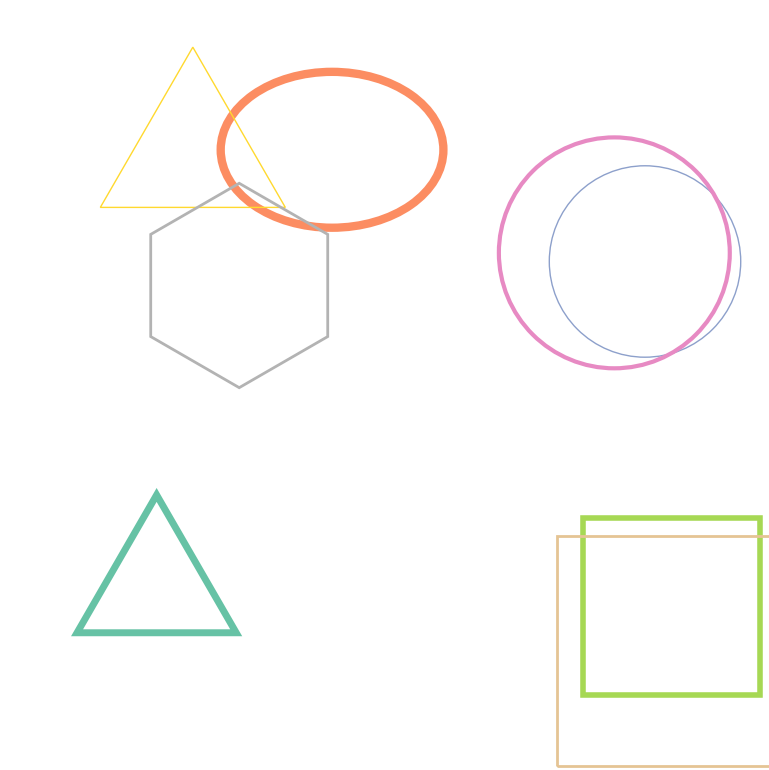[{"shape": "triangle", "thickness": 2.5, "radius": 0.6, "center": [0.203, 0.238]}, {"shape": "oval", "thickness": 3, "radius": 0.72, "center": [0.431, 0.805]}, {"shape": "circle", "thickness": 0.5, "radius": 0.62, "center": [0.838, 0.66]}, {"shape": "circle", "thickness": 1.5, "radius": 0.75, "center": [0.798, 0.672]}, {"shape": "square", "thickness": 2, "radius": 0.58, "center": [0.872, 0.212]}, {"shape": "triangle", "thickness": 0.5, "radius": 0.69, "center": [0.25, 0.8]}, {"shape": "square", "thickness": 1, "radius": 0.74, "center": [0.873, 0.155]}, {"shape": "hexagon", "thickness": 1, "radius": 0.66, "center": [0.311, 0.629]}]